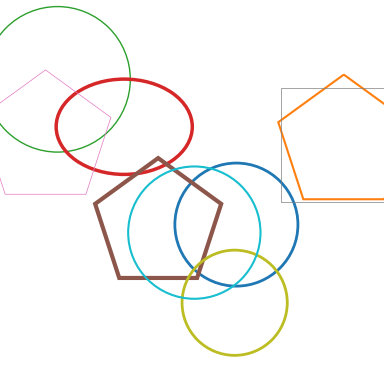[{"shape": "circle", "thickness": 2, "radius": 0.8, "center": [0.614, 0.417]}, {"shape": "pentagon", "thickness": 1.5, "radius": 0.89, "center": [0.893, 0.627]}, {"shape": "circle", "thickness": 1, "radius": 0.94, "center": [0.149, 0.794]}, {"shape": "oval", "thickness": 2.5, "radius": 0.88, "center": [0.323, 0.671]}, {"shape": "pentagon", "thickness": 3, "radius": 0.86, "center": [0.411, 0.417]}, {"shape": "pentagon", "thickness": 0.5, "radius": 0.89, "center": [0.118, 0.64]}, {"shape": "square", "thickness": 0.5, "radius": 0.74, "center": [0.876, 0.623]}, {"shape": "circle", "thickness": 2, "radius": 0.68, "center": [0.61, 0.214]}, {"shape": "circle", "thickness": 1.5, "radius": 0.86, "center": [0.505, 0.396]}]